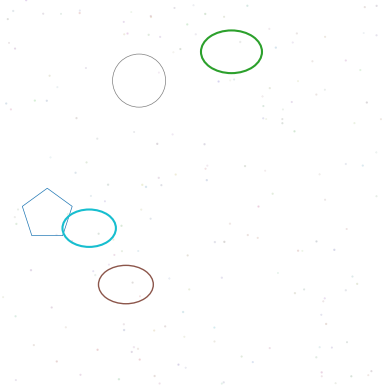[{"shape": "pentagon", "thickness": 0.5, "radius": 0.34, "center": [0.123, 0.443]}, {"shape": "oval", "thickness": 1.5, "radius": 0.4, "center": [0.601, 0.865]}, {"shape": "oval", "thickness": 1, "radius": 0.36, "center": [0.327, 0.261]}, {"shape": "circle", "thickness": 0.5, "radius": 0.34, "center": [0.361, 0.791]}, {"shape": "oval", "thickness": 1.5, "radius": 0.35, "center": [0.232, 0.407]}]